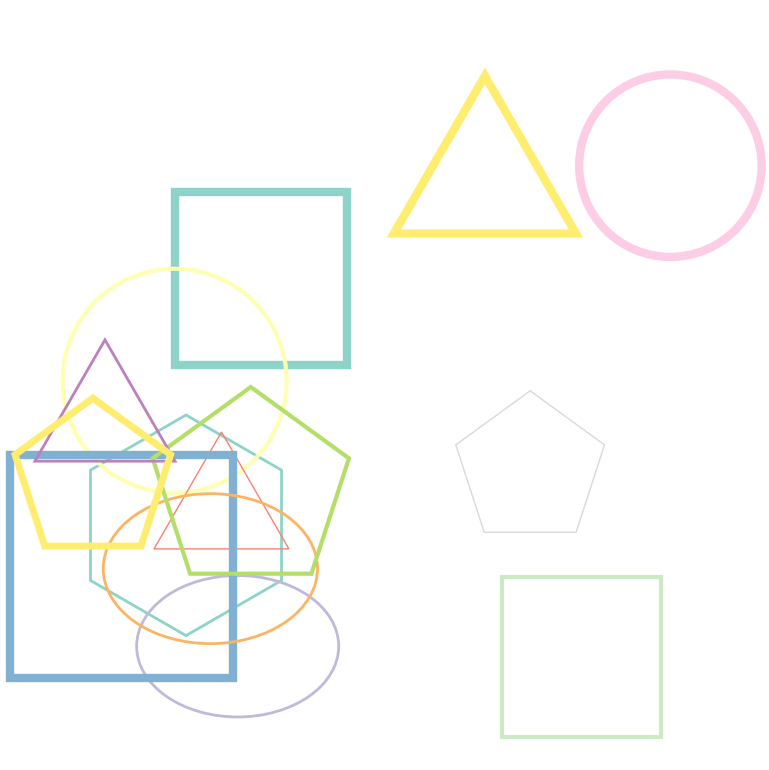[{"shape": "hexagon", "thickness": 1, "radius": 0.72, "center": [0.242, 0.318]}, {"shape": "square", "thickness": 3, "radius": 0.56, "center": [0.339, 0.638]}, {"shape": "circle", "thickness": 1.5, "radius": 0.73, "center": [0.227, 0.505]}, {"shape": "oval", "thickness": 1, "radius": 0.66, "center": [0.309, 0.161]}, {"shape": "triangle", "thickness": 0.5, "radius": 0.51, "center": [0.288, 0.338]}, {"shape": "square", "thickness": 3, "radius": 0.72, "center": [0.158, 0.264]}, {"shape": "oval", "thickness": 1, "radius": 0.7, "center": [0.273, 0.262]}, {"shape": "pentagon", "thickness": 1.5, "radius": 0.67, "center": [0.326, 0.363]}, {"shape": "circle", "thickness": 3, "radius": 0.59, "center": [0.871, 0.785]}, {"shape": "pentagon", "thickness": 0.5, "radius": 0.51, "center": [0.689, 0.391]}, {"shape": "triangle", "thickness": 1, "radius": 0.53, "center": [0.136, 0.454]}, {"shape": "square", "thickness": 1.5, "radius": 0.52, "center": [0.756, 0.147]}, {"shape": "triangle", "thickness": 3, "radius": 0.68, "center": [0.63, 0.765]}, {"shape": "pentagon", "thickness": 2.5, "radius": 0.53, "center": [0.121, 0.377]}]